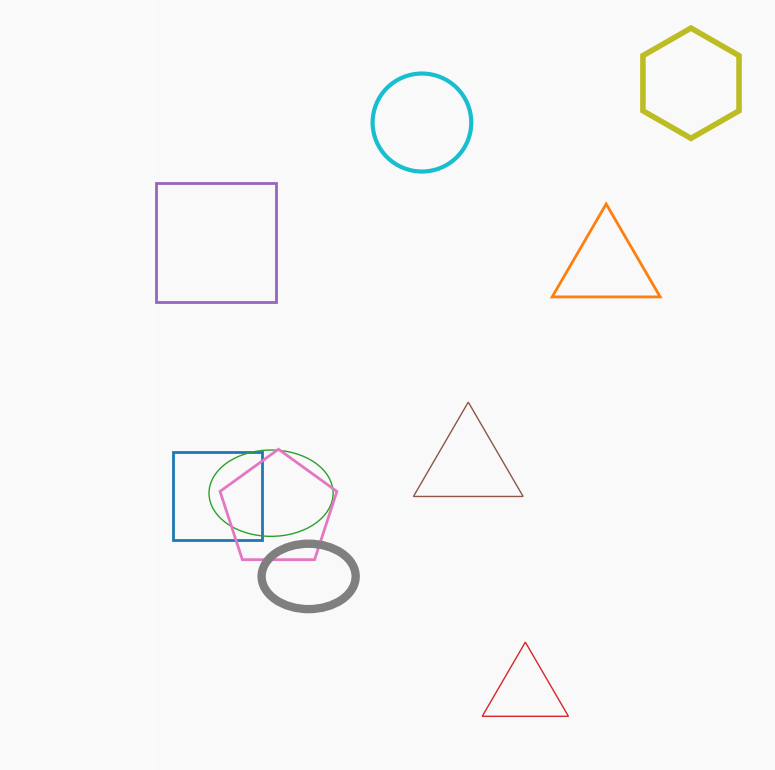[{"shape": "square", "thickness": 1, "radius": 0.29, "center": [0.28, 0.356]}, {"shape": "triangle", "thickness": 1, "radius": 0.4, "center": [0.782, 0.655]}, {"shape": "oval", "thickness": 0.5, "radius": 0.4, "center": [0.35, 0.359]}, {"shape": "triangle", "thickness": 0.5, "radius": 0.32, "center": [0.678, 0.102]}, {"shape": "square", "thickness": 1, "radius": 0.39, "center": [0.279, 0.685]}, {"shape": "triangle", "thickness": 0.5, "radius": 0.41, "center": [0.604, 0.396]}, {"shape": "pentagon", "thickness": 1, "radius": 0.4, "center": [0.359, 0.337]}, {"shape": "oval", "thickness": 3, "radius": 0.3, "center": [0.398, 0.251]}, {"shape": "hexagon", "thickness": 2, "radius": 0.36, "center": [0.892, 0.892]}, {"shape": "circle", "thickness": 1.5, "radius": 0.32, "center": [0.544, 0.841]}]